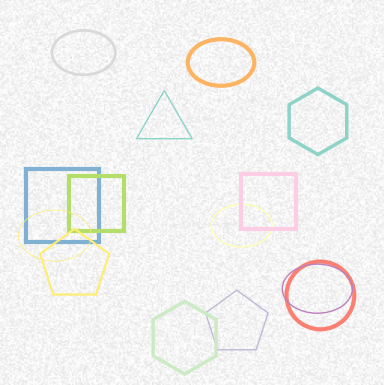[{"shape": "triangle", "thickness": 1, "radius": 0.42, "center": [0.427, 0.682]}, {"shape": "hexagon", "thickness": 2.5, "radius": 0.43, "center": [0.826, 0.685]}, {"shape": "oval", "thickness": 1, "radius": 0.39, "center": [0.627, 0.414]}, {"shape": "pentagon", "thickness": 1, "radius": 0.43, "center": [0.615, 0.161]}, {"shape": "circle", "thickness": 3, "radius": 0.44, "center": [0.832, 0.233]}, {"shape": "square", "thickness": 3, "radius": 0.48, "center": [0.162, 0.466]}, {"shape": "oval", "thickness": 3, "radius": 0.43, "center": [0.574, 0.838]}, {"shape": "square", "thickness": 3, "radius": 0.36, "center": [0.251, 0.471]}, {"shape": "square", "thickness": 3, "radius": 0.36, "center": [0.698, 0.477]}, {"shape": "oval", "thickness": 2, "radius": 0.41, "center": [0.217, 0.863]}, {"shape": "oval", "thickness": 1, "radius": 0.46, "center": [0.824, 0.25]}, {"shape": "hexagon", "thickness": 2.5, "radius": 0.47, "center": [0.48, 0.123]}, {"shape": "oval", "thickness": 0.5, "radius": 0.47, "center": [0.142, 0.388]}, {"shape": "pentagon", "thickness": 1.5, "radius": 0.47, "center": [0.194, 0.311]}]